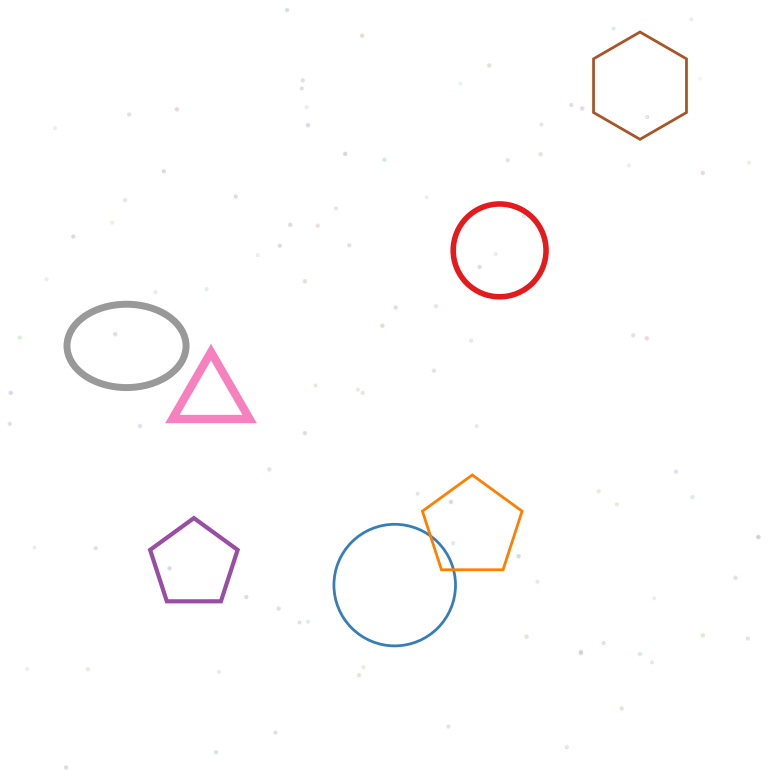[{"shape": "circle", "thickness": 2, "radius": 0.3, "center": [0.649, 0.675]}, {"shape": "circle", "thickness": 1, "radius": 0.39, "center": [0.513, 0.24]}, {"shape": "pentagon", "thickness": 1.5, "radius": 0.3, "center": [0.252, 0.267]}, {"shape": "pentagon", "thickness": 1, "radius": 0.34, "center": [0.613, 0.315]}, {"shape": "hexagon", "thickness": 1, "radius": 0.35, "center": [0.831, 0.889]}, {"shape": "triangle", "thickness": 3, "radius": 0.29, "center": [0.274, 0.485]}, {"shape": "oval", "thickness": 2.5, "radius": 0.39, "center": [0.164, 0.551]}]